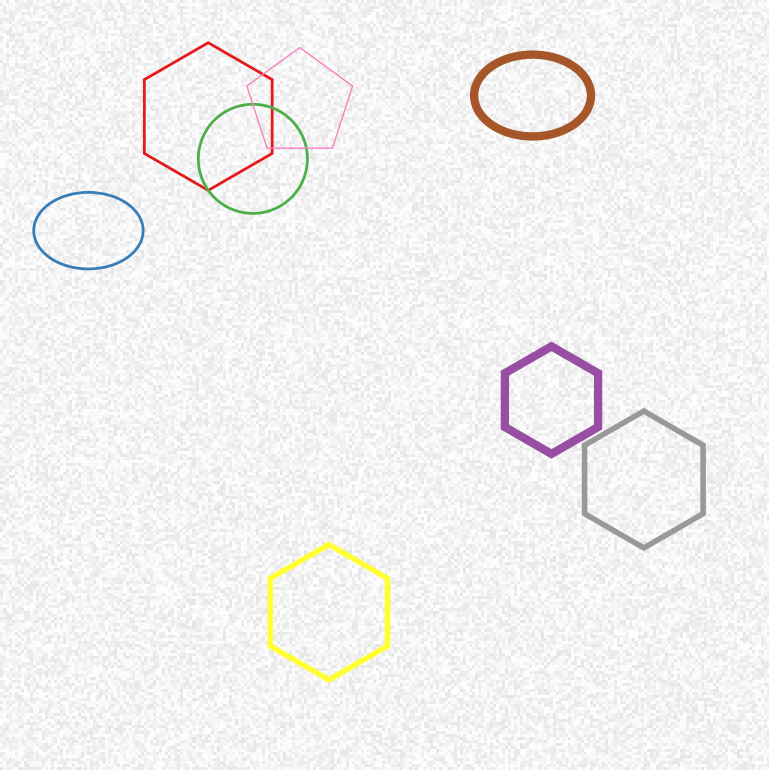[{"shape": "hexagon", "thickness": 1, "radius": 0.48, "center": [0.27, 0.849]}, {"shape": "oval", "thickness": 1, "radius": 0.36, "center": [0.115, 0.7]}, {"shape": "circle", "thickness": 1, "radius": 0.35, "center": [0.328, 0.794]}, {"shape": "hexagon", "thickness": 3, "radius": 0.35, "center": [0.716, 0.48]}, {"shape": "hexagon", "thickness": 2, "radius": 0.44, "center": [0.427, 0.205]}, {"shape": "oval", "thickness": 3, "radius": 0.38, "center": [0.692, 0.876]}, {"shape": "pentagon", "thickness": 0.5, "radius": 0.36, "center": [0.389, 0.866]}, {"shape": "hexagon", "thickness": 2, "radius": 0.44, "center": [0.836, 0.377]}]